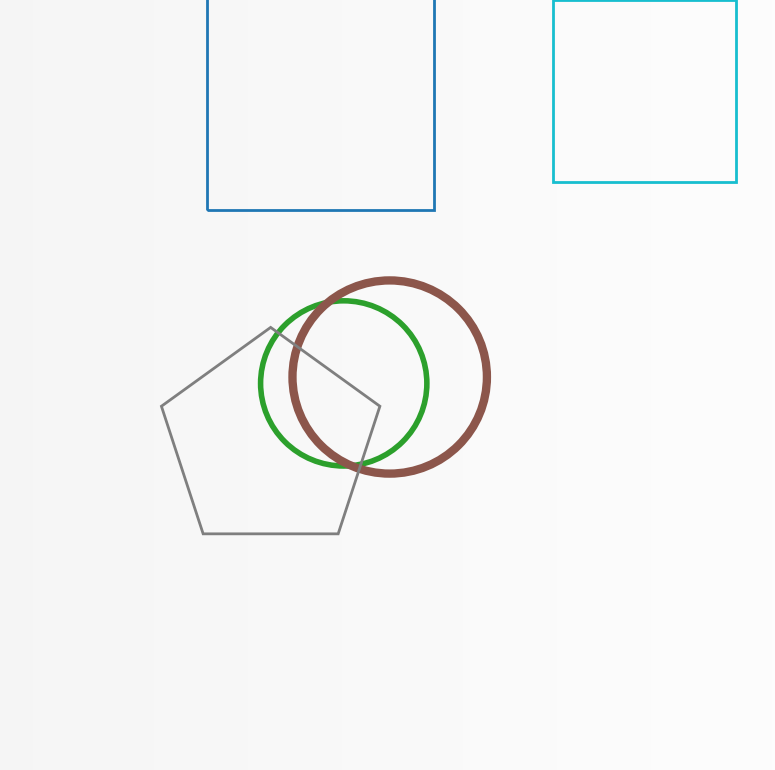[{"shape": "square", "thickness": 1, "radius": 0.73, "center": [0.414, 0.873]}, {"shape": "circle", "thickness": 2, "radius": 0.54, "center": [0.444, 0.502]}, {"shape": "circle", "thickness": 3, "radius": 0.63, "center": [0.503, 0.51]}, {"shape": "pentagon", "thickness": 1, "radius": 0.74, "center": [0.349, 0.427]}, {"shape": "square", "thickness": 1, "radius": 0.59, "center": [0.832, 0.882]}]